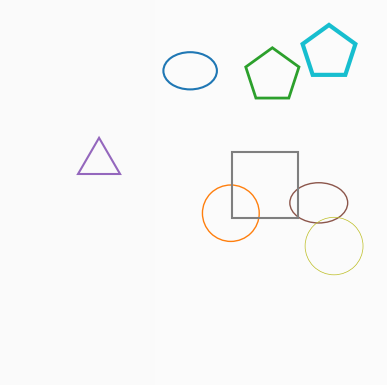[{"shape": "oval", "thickness": 1.5, "radius": 0.35, "center": [0.491, 0.816]}, {"shape": "circle", "thickness": 1, "radius": 0.37, "center": [0.596, 0.446]}, {"shape": "pentagon", "thickness": 2, "radius": 0.36, "center": [0.703, 0.804]}, {"shape": "triangle", "thickness": 1.5, "radius": 0.31, "center": [0.256, 0.579]}, {"shape": "oval", "thickness": 1, "radius": 0.37, "center": [0.823, 0.473]}, {"shape": "square", "thickness": 1.5, "radius": 0.42, "center": [0.683, 0.519]}, {"shape": "circle", "thickness": 0.5, "radius": 0.37, "center": [0.862, 0.361]}, {"shape": "pentagon", "thickness": 3, "radius": 0.36, "center": [0.849, 0.864]}]